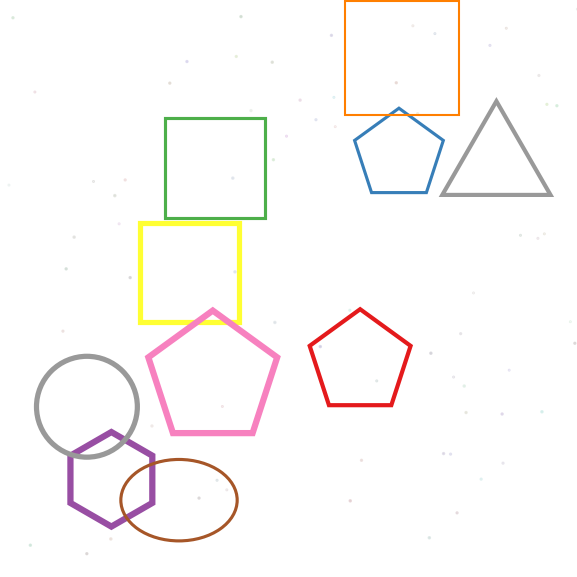[{"shape": "pentagon", "thickness": 2, "radius": 0.46, "center": [0.624, 0.372]}, {"shape": "pentagon", "thickness": 1.5, "radius": 0.4, "center": [0.691, 0.731]}, {"shape": "square", "thickness": 1.5, "radius": 0.43, "center": [0.372, 0.708]}, {"shape": "hexagon", "thickness": 3, "radius": 0.41, "center": [0.193, 0.169]}, {"shape": "square", "thickness": 1, "radius": 0.5, "center": [0.696, 0.899]}, {"shape": "square", "thickness": 2.5, "radius": 0.43, "center": [0.328, 0.528]}, {"shape": "oval", "thickness": 1.5, "radius": 0.5, "center": [0.31, 0.133]}, {"shape": "pentagon", "thickness": 3, "radius": 0.59, "center": [0.368, 0.344]}, {"shape": "circle", "thickness": 2.5, "radius": 0.44, "center": [0.151, 0.295]}, {"shape": "triangle", "thickness": 2, "radius": 0.54, "center": [0.86, 0.716]}]